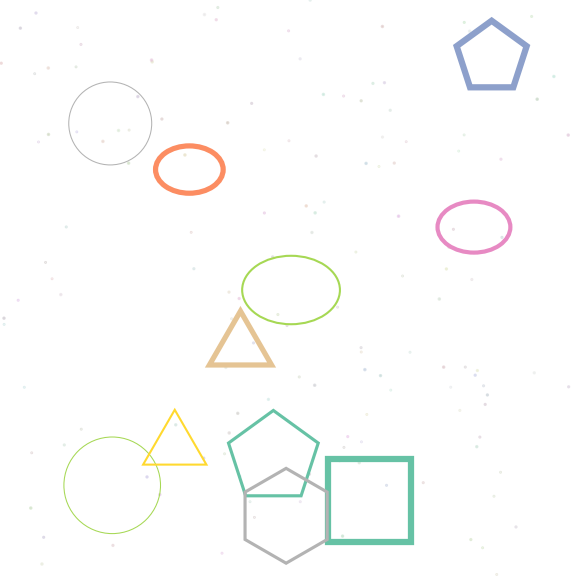[{"shape": "square", "thickness": 3, "radius": 0.36, "center": [0.64, 0.132]}, {"shape": "pentagon", "thickness": 1.5, "radius": 0.41, "center": [0.473, 0.207]}, {"shape": "oval", "thickness": 2.5, "radius": 0.29, "center": [0.328, 0.706]}, {"shape": "pentagon", "thickness": 3, "radius": 0.32, "center": [0.851, 0.899]}, {"shape": "oval", "thickness": 2, "radius": 0.32, "center": [0.821, 0.606]}, {"shape": "circle", "thickness": 0.5, "radius": 0.42, "center": [0.194, 0.159]}, {"shape": "oval", "thickness": 1, "radius": 0.42, "center": [0.504, 0.497]}, {"shape": "triangle", "thickness": 1, "radius": 0.32, "center": [0.303, 0.226]}, {"shape": "triangle", "thickness": 2.5, "radius": 0.31, "center": [0.416, 0.398]}, {"shape": "hexagon", "thickness": 1.5, "radius": 0.41, "center": [0.495, 0.106]}, {"shape": "circle", "thickness": 0.5, "radius": 0.36, "center": [0.191, 0.785]}]